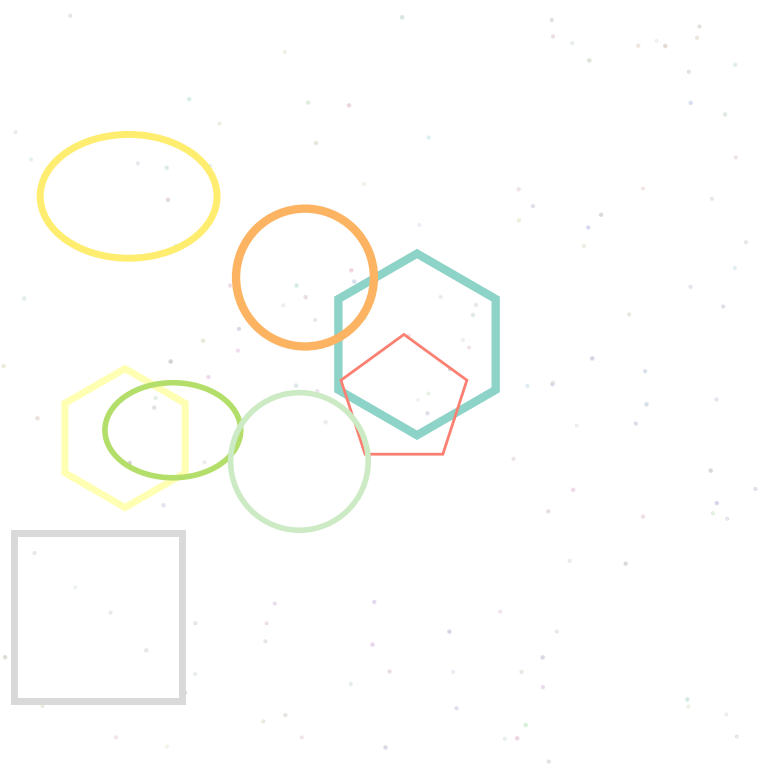[{"shape": "hexagon", "thickness": 3, "radius": 0.59, "center": [0.542, 0.553]}, {"shape": "hexagon", "thickness": 2.5, "radius": 0.45, "center": [0.162, 0.431]}, {"shape": "pentagon", "thickness": 1, "radius": 0.43, "center": [0.525, 0.48]}, {"shape": "circle", "thickness": 3, "radius": 0.45, "center": [0.396, 0.64]}, {"shape": "oval", "thickness": 2, "radius": 0.44, "center": [0.224, 0.441]}, {"shape": "square", "thickness": 2.5, "radius": 0.55, "center": [0.127, 0.199]}, {"shape": "circle", "thickness": 2, "radius": 0.45, "center": [0.389, 0.401]}, {"shape": "oval", "thickness": 2.5, "radius": 0.57, "center": [0.167, 0.745]}]